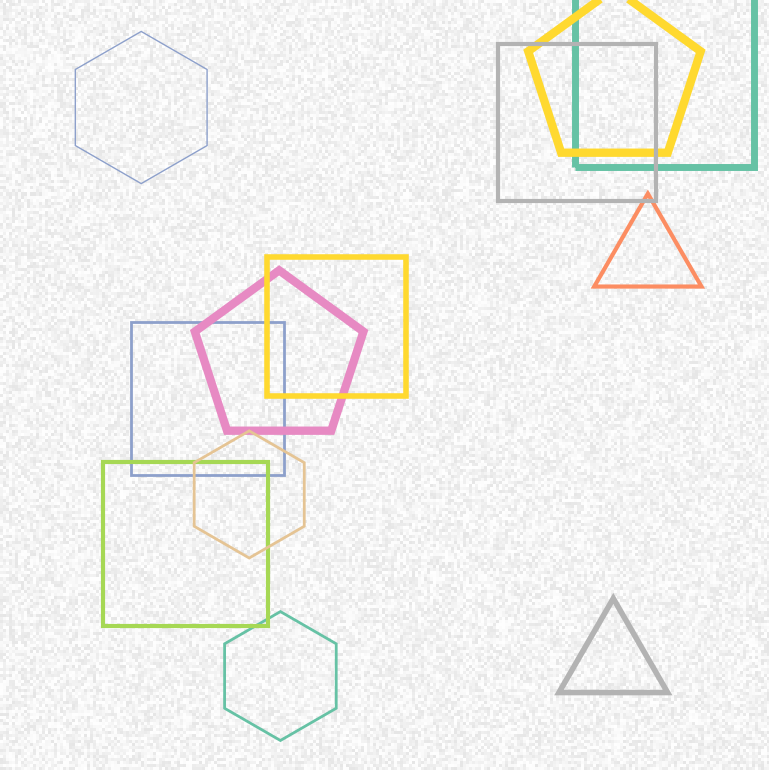[{"shape": "hexagon", "thickness": 1, "radius": 0.42, "center": [0.364, 0.122]}, {"shape": "square", "thickness": 2.5, "radius": 0.58, "center": [0.863, 0.899]}, {"shape": "triangle", "thickness": 1.5, "radius": 0.4, "center": [0.841, 0.668]}, {"shape": "square", "thickness": 1, "radius": 0.5, "center": [0.269, 0.482]}, {"shape": "hexagon", "thickness": 0.5, "radius": 0.49, "center": [0.183, 0.86]}, {"shape": "pentagon", "thickness": 3, "radius": 0.58, "center": [0.363, 0.534]}, {"shape": "square", "thickness": 1.5, "radius": 0.53, "center": [0.241, 0.294]}, {"shape": "pentagon", "thickness": 3, "radius": 0.59, "center": [0.798, 0.897]}, {"shape": "square", "thickness": 2, "radius": 0.45, "center": [0.437, 0.575]}, {"shape": "hexagon", "thickness": 1, "radius": 0.41, "center": [0.324, 0.358]}, {"shape": "square", "thickness": 1.5, "radius": 0.51, "center": [0.75, 0.841]}, {"shape": "triangle", "thickness": 2, "radius": 0.41, "center": [0.796, 0.141]}]